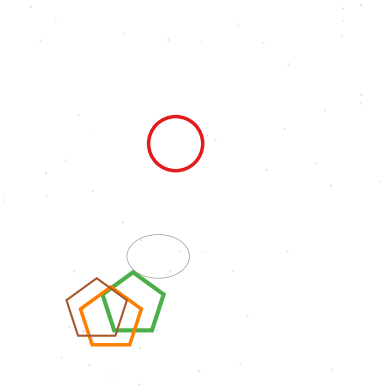[{"shape": "circle", "thickness": 2.5, "radius": 0.35, "center": [0.456, 0.627]}, {"shape": "pentagon", "thickness": 3, "radius": 0.42, "center": [0.346, 0.209]}, {"shape": "pentagon", "thickness": 2.5, "radius": 0.42, "center": [0.288, 0.172]}, {"shape": "pentagon", "thickness": 1.5, "radius": 0.41, "center": [0.251, 0.195]}, {"shape": "oval", "thickness": 0.5, "radius": 0.41, "center": [0.411, 0.334]}]